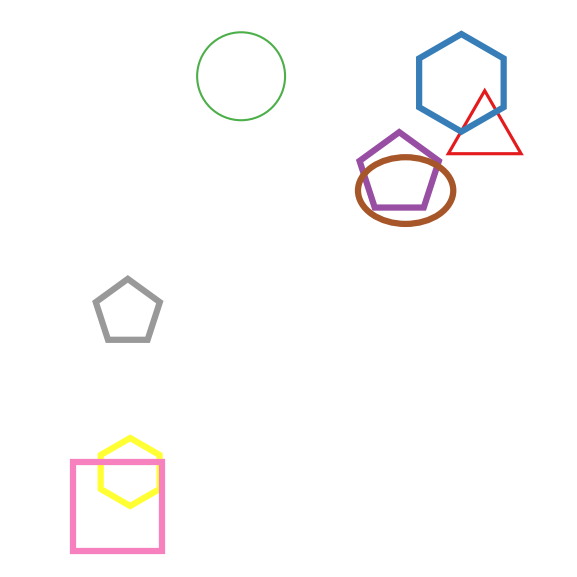[{"shape": "triangle", "thickness": 1.5, "radius": 0.36, "center": [0.839, 0.769]}, {"shape": "hexagon", "thickness": 3, "radius": 0.42, "center": [0.799, 0.856]}, {"shape": "circle", "thickness": 1, "radius": 0.38, "center": [0.417, 0.867]}, {"shape": "pentagon", "thickness": 3, "radius": 0.36, "center": [0.691, 0.698]}, {"shape": "hexagon", "thickness": 3, "radius": 0.29, "center": [0.225, 0.182]}, {"shape": "oval", "thickness": 3, "radius": 0.41, "center": [0.702, 0.669]}, {"shape": "square", "thickness": 3, "radius": 0.38, "center": [0.203, 0.122]}, {"shape": "pentagon", "thickness": 3, "radius": 0.29, "center": [0.221, 0.458]}]